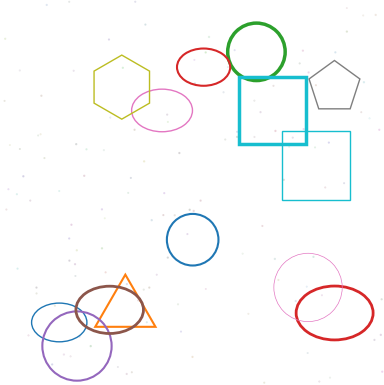[{"shape": "circle", "thickness": 1.5, "radius": 0.34, "center": [0.5, 0.377]}, {"shape": "oval", "thickness": 1, "radius": 0.36, "center": [0.154, 0.162]}, {"shape": "triangle", "thickness": 1.5, "radius": 0.45, "center": [0.326, 0.196]}, {"shape": "circle", "thickness": 2.5, "radius": 0.37, "center": [0.666, 0.865]}, {"shape": "oval", "thickness": 2, "radius": 0.5, "center": [0.869, 0.187]}, {"shape": "oval", "thickness": 1.5, "radius": 0.35, "center": [0.529, 0.826]}, {"shape": "circle", "thickness": 1.5, "radius": 0.45, "center": [0.2, 0.101]}, {"shape": "oval", "thickness": 2, "radius": 0.44, "center": [0.285, 0.195]}, {"shape": "oval", "thickness": 1, "radius": 0.4, "center": [0.421, 0.713]}, {"shape": "circle", "thickness": 0.5, "radius": 0.44, "center": [0.8, 0.253]}, {"shape": "pentagon", "thickness": 1, "radius": 0.35, "center": [0.869, 0.773]}, {"shape": "hexagon", "thickness": 1, "radius": 0.42, "center": [0.316, 0.774]}, {"shape": "square", "thickness": 2.5, "radius": 0.44, "center": [0.709, 0.713]}, {"shape": "square", "thickness": 1, "radius": 0.45, "center": [0.821, 0.57]}]